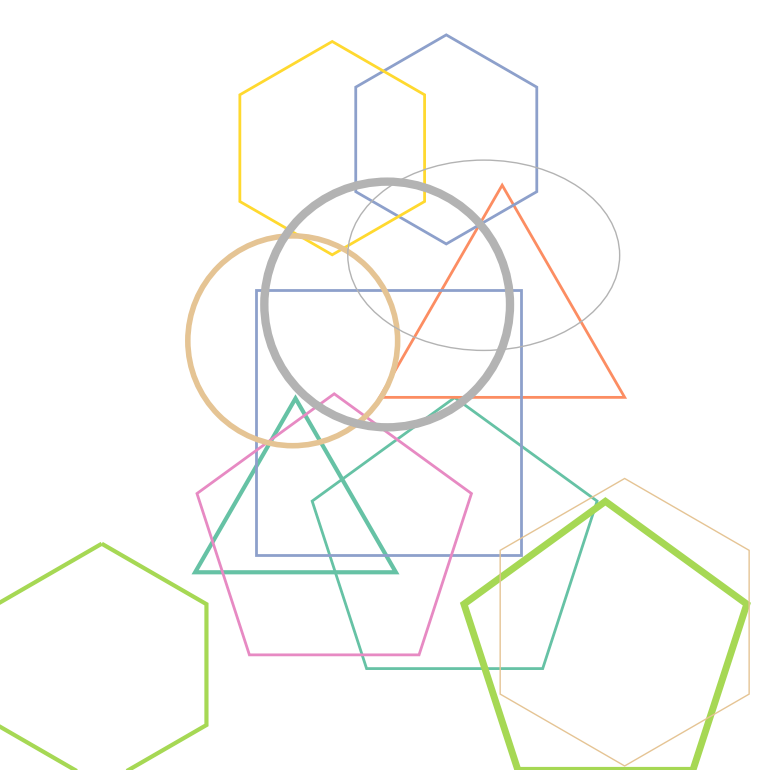[{"shape": "triangle", "thickness": 1.5, "radius": 0.75, "center": [0.384, 0.332]}, {"shape": "pentagon", "thickness": 1, "radius": 0.97, "center": [0.59, 0.289]}, {"shape": "triangle", "thickness": 1, "radius": 0.92, "center": [0.652, 0.576]}, {"shape": "hexagon", "thickness": 1, "radius": 0.68, "center": [0.58, 0.819]}, {"shape": "square", "thickness": 1, "radius": 0.86, "center": [0.505, 0.451]}, {"shape": "pentagon", "thickness": 1, "radius": 0.94, "center": [0.434, 0.301]}, {"shape": "pentagon", "thickness": 2.5, "radius": 0.97, "center": [0.786, 0.156]}, {"shape": "hexagon", "thickness": 1.5, "radius": 0.78, "center": [0.132, 0.137]}, {"shape": "hexagon", "thickness": 1, "radius": 0.69, "center": [0.431, 0.808]}, {"shape": "circle", "thickness": 2, "radius": 0.68, "center": [0.38, 0.557]}, {"shape": "hexagon", "thickness": 0.5, "radius": 0.93, "center": [0.811, 0.192]}, {"shape": "oval", "thickness": 0.5, "radius": 0.88, "center": [0.628, 0.668]}, {"shape": "circle", "thickness": 3, "radius": 0.8, "center": [0.503, 0.605]}]